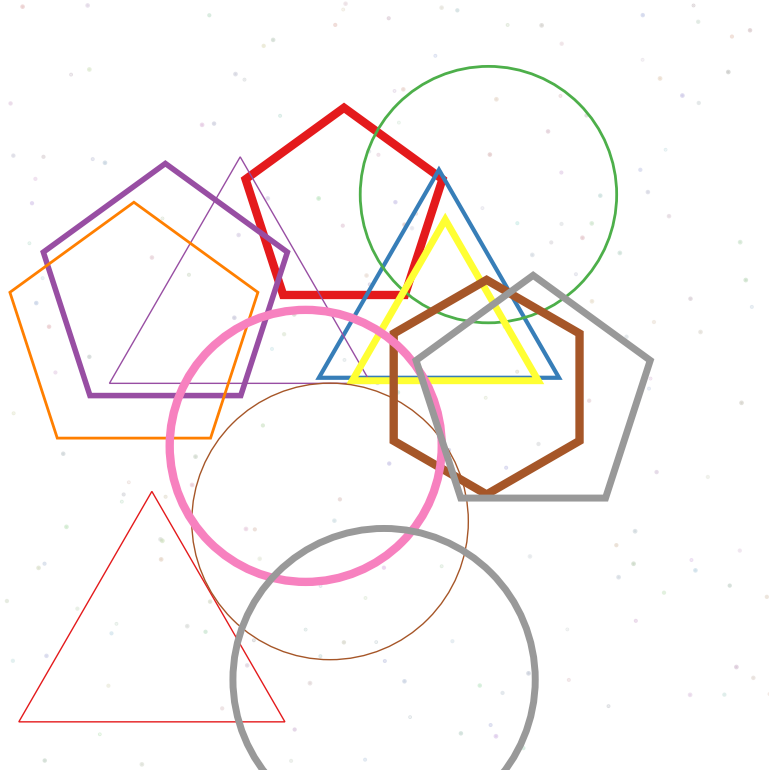[{"shape": "pentagon", "thickness": 3, "radius": 0.67, "center": [0.447, 0.726]}, {"shape": "triangle", "thickness": 0.5, "radius": 1.0, "center": [0.197, 0.162]}, {"shape": "triangle", "thickness": 1.5, "radius": 0.9, "center": [0.57, 0.599]}, {"shape": "circle", "thickness": 1, "radius": 0.83, "center": [0.634, 0.747]}, {"shape": "triangle", "thickness": 0.5, "radius": 0.98, "center": [0.312, 0.6]}, {"shape": "pentagon", "thickness": 2, "radius": 0.83, "center": [0.215, 0.621]}, {"shape": "pentagon", "thickness": 1, "radius": 0.85, "center": [0.174, 0.568]}, {"shape": "triangle", "thickness": 2.5, "radius": 0.7, "center": [0.578, 0.575]}, {"shape": "circle", "thickness": 0.5, "radius": 0.9, "center": [0.429, 0.323]}, {"shape": "hexagon", "thickness": 3, "radius": 0.7, "center": [0.632, 0.497]}, {"shape": "circle", "thickness": 3, "radius": 0.88, "center": [0.397, 0.421]}, {"shape": "circle", "thickness": 2.5, "radius": 0.98, "center": [0.499, 0.117]}, {"shape": "pentagon", "thickness": 2.5, "radius": 0.8, "center": [0.692, 0.483]}]